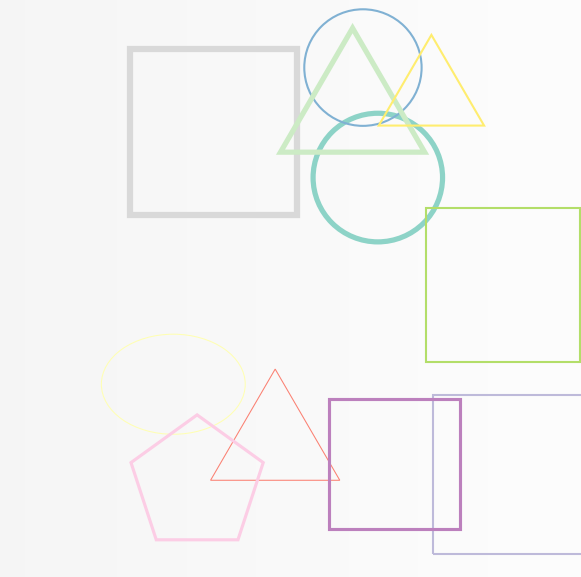[{"shape": "circle", "thickness": 2.5, "radius": 0.56, "center": [0.65, 0.692]}, {"shape": "oval", "thickness": 0.5, "radius": 0.62, "center": [0.298, 0.334]}, {"shape": "square", "thickness": 1, "radius": 0.69, "center": [0.883, 0.178]}, {"shape": "triangle", "thickness": 0.5, "radius": 0.64, "center": [0.473, 0.232]}, {"shape": "circle", "thickness": 1, "radius": 0.5, "center": [0.624, 0.882]}, {"shape": "square", "thickness": 1, "radius": 0.66, "center": [0.865, 0.506]}, {"shape": "pentagon", "thickness": 1.5, "radius": 0.6, "center": [0.339, 0.161]}, {"shape": "square", "thickness": 3, "radius": 0.72, "center": [0.367, 0.77]}, {"shape": "square", "thickness": 1.5, "radius": 0.56, "center": [0.679, 0.195]}, {"shape": "triangle", "thickness": 2.5, "radius": 0.72, "center": [0.607, 0.807]}, {"shape": "triangle", "thickness": 1, "radius": 0.52, "center": [0.742, 0.834]}]